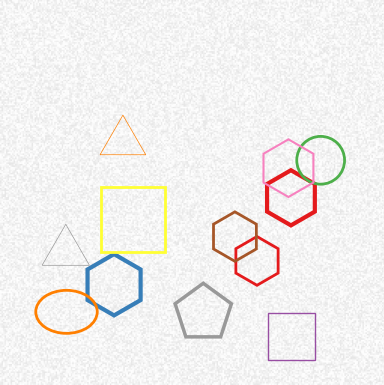[{"shape": "hexagon", "thickness": 2, "radius": 0.32, "center": [0.668, 0.322]}, {"shape": "hexagon", "thickness": 3, "radius": 0.36, "center": [0.756, 0.486]}, {"shape": "hexagon", "thickness": 3, "radius": 0.4, "center": [0.296, 0.26]}, {"shape": "circle", "thickness": 2, "radius": 0.31, "center": [0.833, 0.584]}, {"shape": "square", "thickness": 1, "radius": 0.31, "center": [0.757, 0.127]}, {"shape": "triangle", "thickness": 0.5, "radius": 0.34, "center": [0.319, 0.632]}, {"shape": "oval", "thickness": 2, "radius": 0.4, "center": [0.173, 0.19]}, {"shape": "square", "thickness": 2, "radius": 0.42, "center": [0.345, 0.43]}, {"shape": "hexagon", "thickness": 2, "radius": 0.32, "center": [0.61, 0.386]}, {"shape": "hexagon", "thickness": 1.5, "radius": 0.37, "center": [0.749, 0.563]}, {"shape": "triangle", "thickness": 0.5, "radius": 0.36, "center": [0.171, 0.346]}, {"shape": "pentagon", "thickness": 2.5, "radius": 0.38, "center": [0.528, 0.187]}]